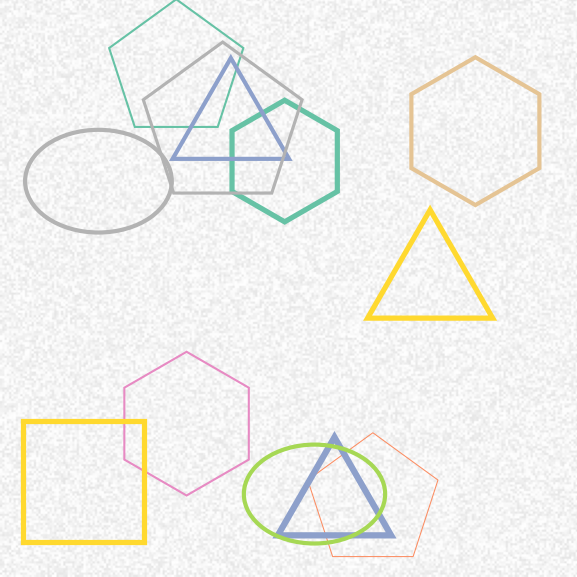[{"shape": "pentagon", "thickness": 1, "radius": 0.61, "center": [0.305, 0.878]}, {"shape": "hexagon", "thickness": 2.5, "radius": 0.53, "center": [0.493, 0.72]}, {"shape": "pentagon", "thickness": 0.5, "radius": 0.59, "center": [0.646, 0.131]}, {"shape": "triangle", "thickness": 3, "radius": 0.57, "center": [0.579, 0.129]}, {"shape": "triangle", "thickness": 2, "radius": 0.58, "center": [0.4, 0.782]}, {"shape": "hexagon", "thickness": 1, "radius": 0.62, "center": [0.323, 0.266]}, {"shape": "oval", "thickness": 2, "radius": 0.61, "center": [0.545, 0.144]}, {"shape": "triangle", "thickness": 2.5, "radius": 0.63, "center": [0.745, 0.511]}, {"shape": "square", "thickness": 2.5, "radius": 0.52, "center": [0.145, 0.165]}, {"shape": "hexagon", "thickness": 2, "radius": 0.64, "center": [0.823, 0.772]}, {"shape": "oval", "thickness": 2, "radius": 0.64, "center": [0.17, 0.685]}, {"shape": "pentagon", "thickness": 1.5, "radius": 0.72, "center": [0.386, 0.782]}]